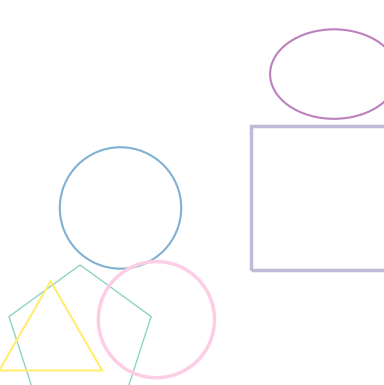[{"shape": "pentagon", "thickness": 1, "radius": 0.97, "center": [0.208, 0.118]}, {"shape": "square", "thickness": 2.5, "radius": 0.93, "center": [0.838, 0.486]}, {"shape": "circle", "thickness": 1.5, "radius": 0.79, "center": [0.313, 0.46]}, {"shape": "circle", "thickness": 2.5, "radius": 0.75, "center": [0.406, 0.17]}, {"shape": "oval", "thickness": 1.5, "radius": 0.83, "center": [0.868, 0.808]}, {"shape": "triangle", "thickness": 1.5, "radius": 0.77, "center": [0.132, 0.115]}]